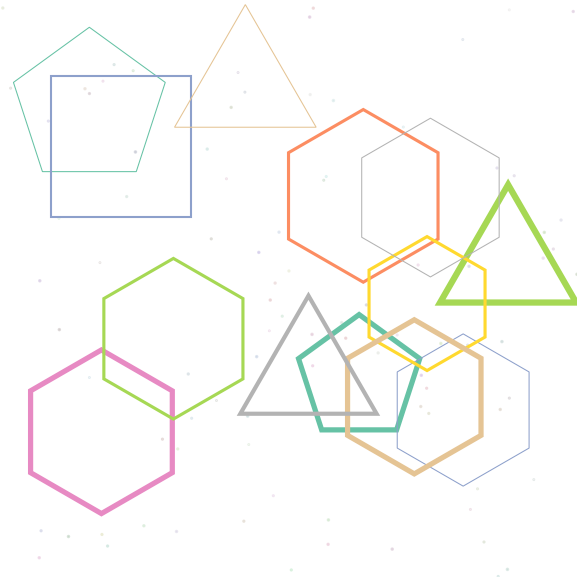[{"shape": "pentagon", "thickness": 2.5, "radius": 0.55, "center": [0.622, 0.344]}, {"shape": "pentagon", "thickness": 0.5, "radius": 0.69, "center": [0.155, 0.814]}, {"shape": "hexagon", "thickness": 1.5, "radius": 0.75, "center": [0.629, 0.66]}, {"shape": "square", "thickness": 1, "radius": 0.61, "center": [0.21, 0.745]}, {"shape": "hexagon", "thickness": 0.5, "radius": 0.66, "center": [0.802, 0.289]}, {"shape": "hexagon", "thickness": 2.5, "radius": 0.71, "center": [0.176, 0.252]}, {"shape": "triangle", "thickness": 3, "radius": 0.68, "center": [0.88, 0.543]}, {"shape": "hexagon", "thickness": 1.5, "radius": 0.7, "center": [0.3, 0.413]}, {"shape": "hexagon", "thickness": 1.5, "radius": 0.58, "center": [0.739, 0.473]}, {"shape": "hexagon", "thickness": 2.5, "radius": 0.67, "center": [0.717, 0.312]}, {"shape": "triangle", "thickness": 0.5, "radius": 0.71, "center": [0.425, 0.85]}, {"shape": "triangle", "thickness": 2, "radius": 0.68, "center": [0.534, 0.351]}, {"shape": "hexagon", "thickness": 0.5, "radius": 0.69, "center": [0.745, 0.657]}]